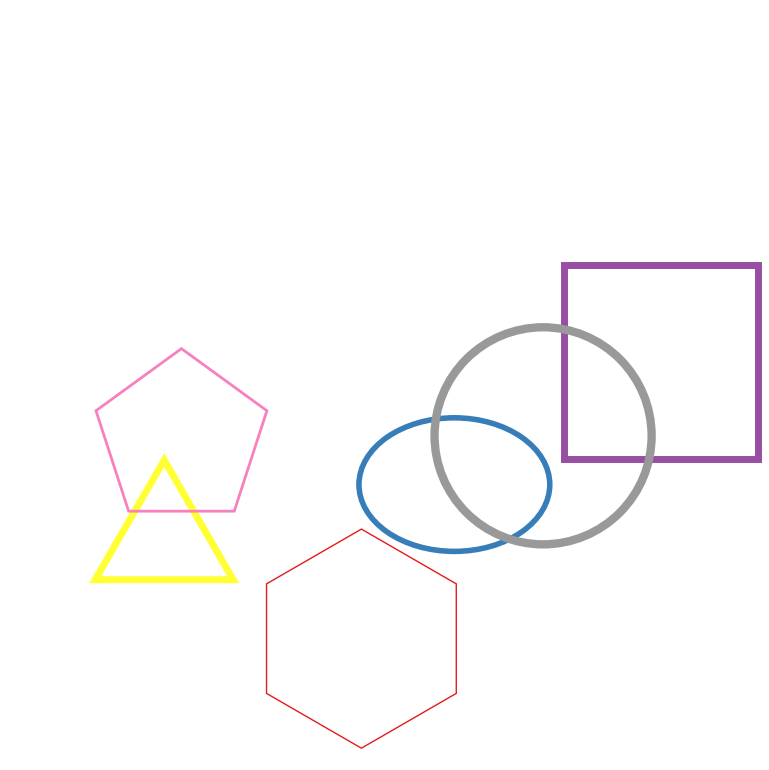[{"shape": "hexagon", "thickness": 0.5, "radius": 0.71, "center": [0.469, 0.171]}, {"shape": "oval", "thickness": 2, "radius": 0.62, "center": [0.59, 0.371]}, {"shape": "square", "thickness": 2.5, "radius": 0.63, "center": [0.858, 0.529]}, {"shape": "triangle", "thickness": 2.5, "radius": 0.52, "center": [0.213, 0.299]}, {"shape": "pentagon", "thickness": 1, "radius": 0.58, "center": [0.236, 0.431]}, {"shape": "circle", "thickness": 3, "radius": 0.7, "center": [0.705, 0.434]}]